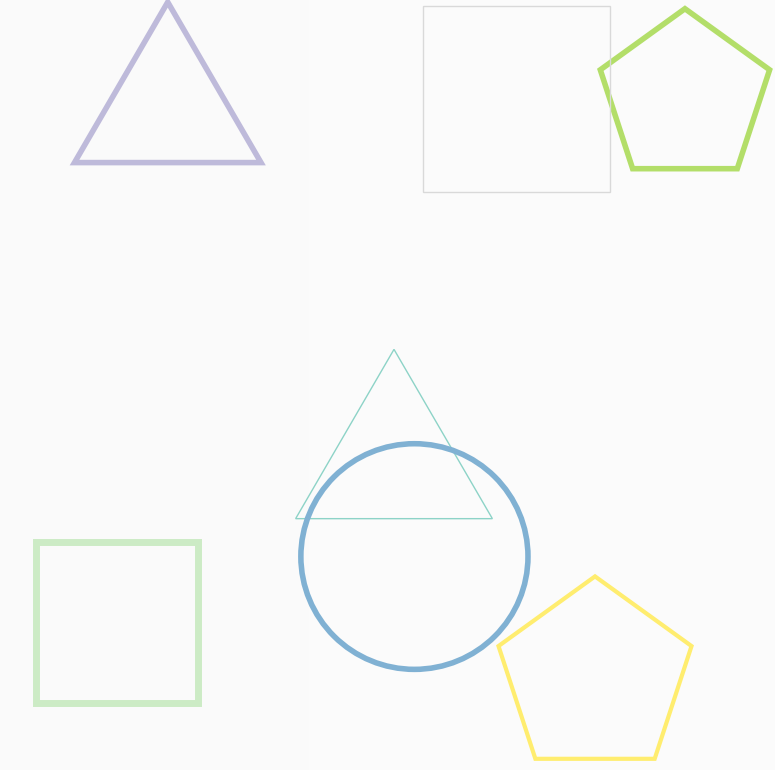[{"shape": "triangle", "thickness": 0.5, "radius": 0.73, "center": [0.508, 0.4]}, {"shape": "triangle", "thickness": 2, "radius": 0.69, "center": [0.216, 0.858]}, {"shape": "circle", "thickness": 2, "radius": 0.73, "center": [0.535, 0.277]}, {"shape": "pentagon", "thickness": 2, "radius": 0.57, "center": [0.884, 0.874]}, {"shape": "square", "thickness": 0.5, "radius": 0.6, "center": [0.666, 0.871]}, {"shape": "square", "thickness": 2.5, "radius": 0.52, "center": [0.151, 0.192]}, {"shape": "pentagon", "thickness": 1.5, "radius": 0.65, "center": [0.768, 0.12]}]